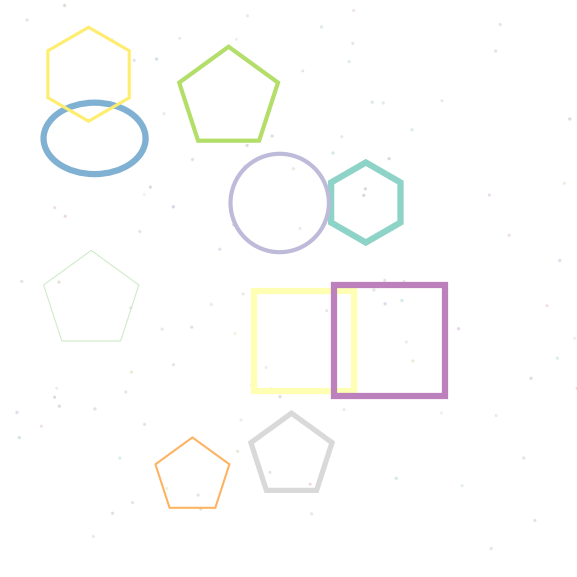[{"shape": "hexagon", "thickness": 3, "radius": 0.35, "center": [0.633, 0.648]}, {"shape": "square", "thickness": 3, "radius": 0.43, "center": [0.526, 0.409]}, {"shape": "circle", "thickness": 2, "radius": 0.43, "center": [0.484, 0.648]}, {"shape": "oval", "thickness": 3, "radius": 0.44, "center": [0.164, 0.76]}, {"shape": "pentagon", "thickness": 1, "radius": 0.34, "center": [0.333, 0.174]}, {"shape": "pentagon", "thickness": 2, "radius": 0.45, "center": [0.396, 0.828]}, {"shape": "pentagon", "thickness": 2.5, "radius": 0.37, "center": [0.505, 0.21]}, {"shape": "square", "thickness": 3, "radius": 0.48, "center": [0.674, 0.41]}, {"shape": "pentagon", "thickness": 0.5, "radius": 0.43, "center": [0.158, 0.479]}, {"shape": "hexagon", "thickness": 1.5, "radius": 0.41, "center": [0.153, 0.871]}]